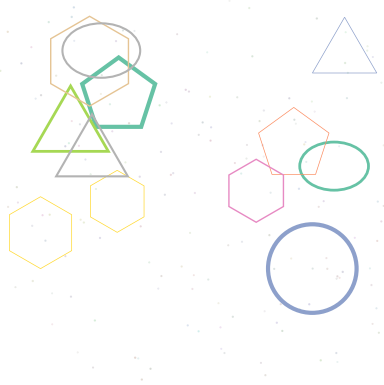[{"shape": "pentagon", "thickness": 3, "radius": 0.5, "center": [0.308, 0.751]}, {"shape": "oval", "thickness": 2, "radius": 0.45, "center": [0.868, 0.568]}, {"shape": "pentagon", "thickness": 0.5, "radius": 0.48, "center": [0.763, 0.625]}, {"shape": "triangle", "thickness": 0.5, "radius": 0.48, "center": [0.895, 0.859]}, {"shape": "circle", "thickness": 3, "radius": 0.58, "center": [0.811, 0.302]}, {"shape": "hexagon", "thickness": 1, "radius": 0.41, "center": [0.665, 0.504]}, {"shape": "triangle", "thickness": 2, "radius": 0.57, "center": [0.183, 0.663]}, {"shape": "hexagon", "thickness": 0.5, "radius": 0.4, "center": [0.304, 0.477]}, {"shape": "hexagon", "thickness": 0.5, "radius": 0.47, "center": [0.105, 0.396]}, {"shape": "hexagon", "thickness": 1, "radius": 0.58, "center": [0.233, 0.841]}, {"shape": "triangle", "thickness": 1.5, "radius": 0.54, "center": [0.239, 0.596]}, {"shape": "oval", "thickness": 1.5, "radius": 0.5, "center": [0.263, 0.869]}]